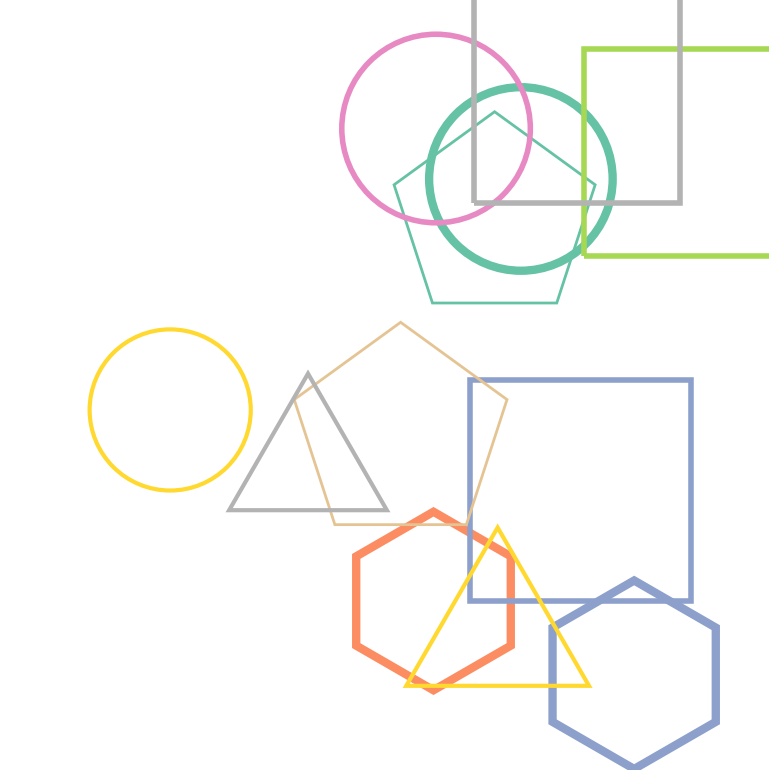[{"shape": "pentagon", "thickness": 1, "radius": 0.69, "center": [0.642, 0.718]}, {"shape": "circle", "thickness": 3, "radius": 0.6, "center": [0.676, 0.768]}, {"shape": "hexagon", "thickness": 3, "radius": 0.58, "center": [0.563, 0.219]}, {"shape": "hexagon", "thickness": 3, "radius": 0.61, "center": [0.824, 0.124]}, {"shape": "square", "thickness": 2, "radius": 0.72, "center": [0.754, 0.363]}, {"shape": "circle", "thickness": 2, "radius": 0.61, "center": [0.566, 0.833]}, {"shape": "square", "thickness": 2, "radius": 0.67, "center": [0.893, 0.802]}, {"shape": "triangle", "thickness": 1.5, "radius": 0.69, "center": [0.646, 0.178]}, {"shape": "circle", "thickness": 1.5, "radius": 0.52, "center": [0.221, 0.468]}, {"shape": "pentagon", "thickness": 1, "radius": 0.73, "center": [0.52, 0.436]}, {"shape": "square", "thickness": 2, "radius": 0.67, "center": [0.75, 0.87]}, {"shape": "triangle", "thickness": 1.5, "radius": 0.59, "center": [0.4, 0.397]}]